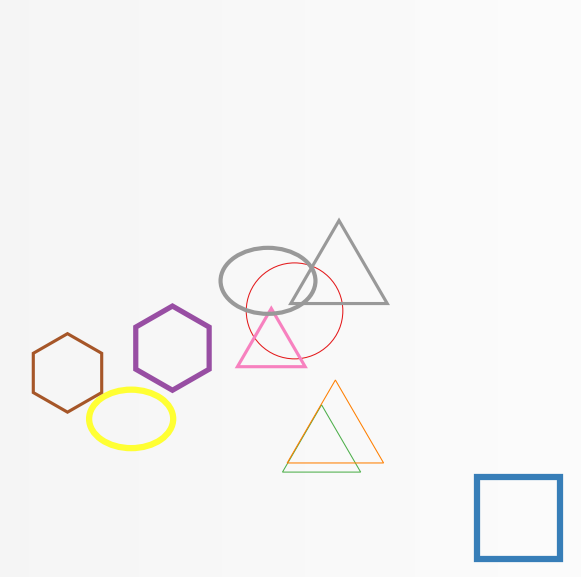[{"shape": "circle", "thickness": 0.5, "radius": 0.42, "center": [0.507, 0.461]}, {"shape": "square", "thickness": 3, "radius": 0.36, "center": [0.892, 0.102]}, {"shape": "triangle", "thickness": 0.5, "radius": 0.39, "center": [0.553, 0.22]}, {"shape": "hexagon", "thickness": 2.5, "radius": 0.36, "center": [0.297, 0.396]}, {"shape": "triangle", "thickness": 0.5, "radius": 0.48, "center": [0.577, 0.245]}, {"shape": "oval", "thickness": 3, "radius": 0.36, "center": [0.226, 0.274]}, {"shape": "hexagon", "thickness": 1.5, "radius": 0.34, "center": [0.116, 0.353]}, {"shape": "triangle", "thickness": 1.5, "radius": 0.34, "center": [0.467, 0.398]}, {"shape": "oval", "thickness": 2, "radius": 0.41, "center": [0.461, 0.513]}, {"shape": "triangle", "thickness": 1.5, "radius": 0.48, "center": [0.583, 0.521]}]